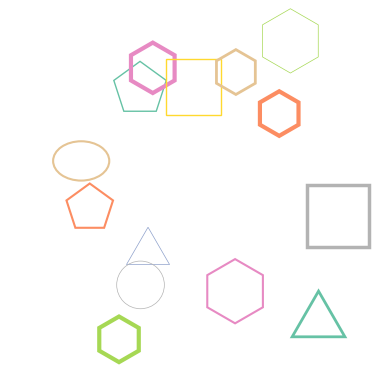[{"shape": "pentagon", "thickness": 1, "radius": 0.36, "center": [0.364, 0.769]}, {"shape": "triangle", "thickness": 2, "radius": 0.4, "center": [0.827, 0.165]}, {"shape": "hexagon", "thickness": 3, "radius": 0.29, "center": [0.725, 0.705]}, {"shape": "pentagon", "thickness": 1.5, "radius": 0.32, "center": [0.233, 0.46]}, {"shape": "triangle", "thickness": 0.5, "radius": 0.32, "center": [0.384, 0.345]}, {"shape": "hexagon", "thickness": 3, "radius": 0.33, "center": [0.397, 0.824]}, {"shape": "hexagon", "thickness": 1.5, "radius": 0.42, "center": [0.611, 0.244]}, {"shape": "hexagon", "thickness": 0.5, "radius": 0.42, "center": [0.754, 0.894]}, {"shape": "hexagon", "thickness": 3, "radius": 0.3, "center": [0.309, 0.119]}, {"shape": "square", "thickness": 1, "radius": 0.36, "center": [0.503, 0.774]}, {"shape": "hexagon", "thickness": 2, "radius": 0.29, "center": [0.613, 0.813]}, {"shape": "oval", "thickness": 1.5, "radius": 0.36, "center": [0.211, 0.582]}, {"shape": "circle", "thickness": 0.5, "radius": 0.31, "center": [0.365, 0.26]}, {"shape": "square", "thickness": 2.5, "radius": 0.4, "center": [0.877, 0.438]}]